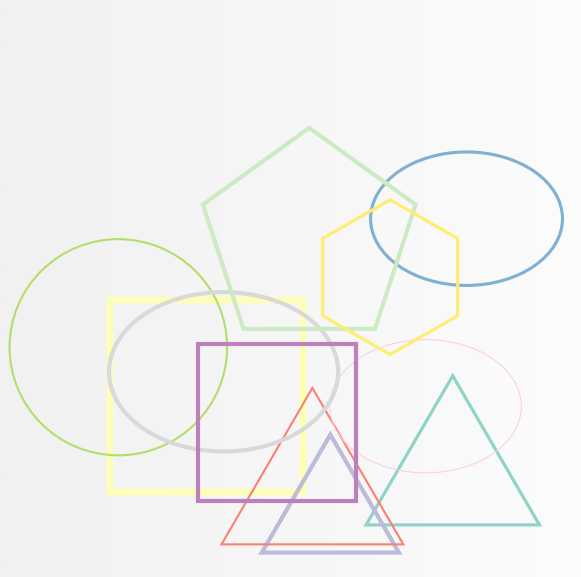[{"shape": "triangle", "thickness": 1.5, "radius": 0.86, "center": [0.779, 0.176]}, {"shape": "square", "thickness": 3, "radius": 0.83, "center": [0.355, 0.313]}, {"shape": "triangle", "thickness": 2, "radius": 0.68, "center": [0.568, 0.11]}, {"shape": "triangle", "thickness": 1, "radius": 0.9, "center": [0.537, 0.147]}, {"shape": "oval", "thickness": 1.5, "radius": 0.83, "center": [0.803, 0.62]}, {"shape": "circle", "thickness": 1, "radius": 0.94, "center": [0.204, 0.398]}, {"shape": "oval", "thickness": 0.5, "radius": 0.82, "center": [0.732, 0.296]}, {"shape": "oval", "thickness": 2, "radius": 0.99, "center": [0.385, 0.355]}, {"shape": "square", "thickness": 2, "radius": 0.68, "center": [0.476, 0.268]}, {"shape": "pentagon", "thickness": 2, "radius": 0.96, "center": [0.532, 0.585]}, {"shape": "hexagon", "thickness": 1.5, "radius": 0.67, "center": [0.671, 0.519]}]